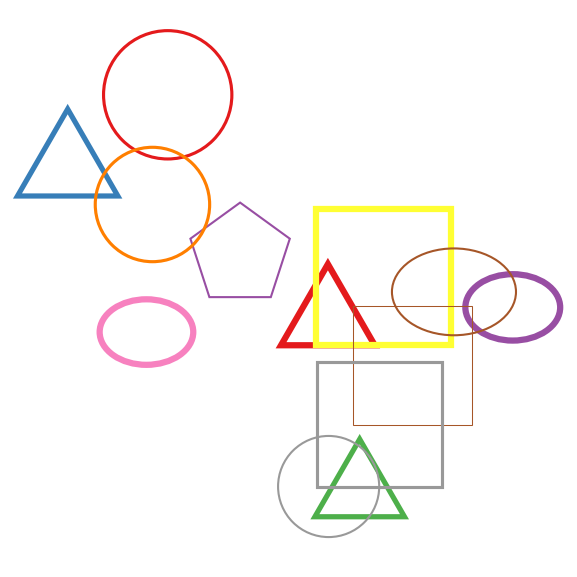[{"shape": "circle", "thickness": 1.5, "radius": 0.56, "center": [0.29, 0.835]}, {"shape": "triangle", "thickness": 3, "radius": 0.47, "center": [0.568, 0.448]}, {"shape": "triangle", "thickness": 2.5, "radius": 0.5, "center": [0.117, 0.71]}, {"shape": "triangle", "thickness": 2.5, "radius": 0.45, "center": [0.623, 0.149]}, {"shape": "pentagon", "thickness": 1, "radius": 0.45, "center": [0.416, 0.558]}, {"shape": "oval", "thickness": 3, "radius": 0.41, "center": [0.888, 0.467]}, {"shape": "circle", "thickness": 1.5, "radius": 0.5, "center": [0.264, 0.645]}, {"shape": "square", "thickness": 3, "radius": 0.59, "center": [0.664, 0.519]}, {"shape": "square", "thickness": 0.5, "radius": 0.52, "center": [0.714, 0.366]}, {"shape": "oval", "thickness": 1, "radius": 0.54, "center": [0.786, 0.494]}, {"shape": "oval", "thickness": 3, "radius": 0.41, "center": [0.254, 0.424]}, {"shape": "circle", "thickness": 1, "radius": 0.44, "center": [0.569, 0.157]}, {"shape": "square", "thickness": 1.5, "radius": 0.54, "center": [0.657, 0.264]}]